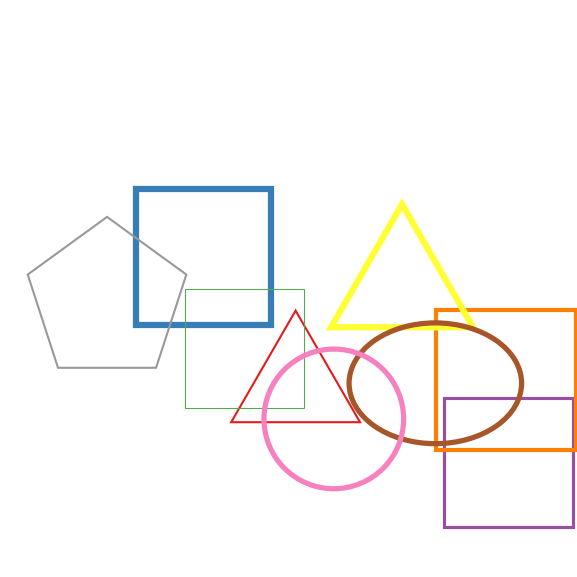[{"shape": "triangle", "thickness": 1, "radius": 0.64, "center": [0.512, 0.332]}, {"shape": "square", "thickness": 3, "radius": 0.59, "center": [0.352, 0.554]}, {"shape": "square", "thickness": 0.5, "radius": 0.51, "center": [0.423, 0.395]}, {"shape": "square", "thickness": 1.5, "radius": 0.56, "center": [0.88, 0.198]}, {"shape": "square", "thickness": 2, "radius": 0.61, "center": [0.877, 0.341]}, {"shape": "triangle", "thickness": 3, "radius": 0.71, "center": [0.696, 0.503]}, {"shape": "oval", "thickness": 2.5, "radius": 0.75, "center": [0.754, 0.335]}, {"shape": "circle", "thickness": 2.5, "radius": 0.6, "center": [0.578, 0.274]}, {"shape": "pentagon", "thickness": 1, "radius": 0.72, "center": [0.185, 0.479]}]